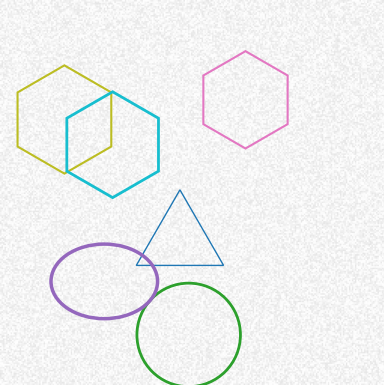[{"shape": "triangle", "thickness": 1, "radius": 0.65, "center": [0.467, 0.376]}, {"shape": "circle", "thickness": 2, "radius": 0.67, "center": [0.49, 0.13]}, {"shape": "oval", "thickness": 2.5, "radius": 0.69, "center": [0.271, 0.269]}, {"shape": "hexagon", "thickness": 1.5, "radius": 0.63, "center": [0.638, 0.741]}, {"shape": "hexagon", "thickness": 1.5, "radius": 0.7, "center": [0.167, 0.69]}, {"shape": "hexagon", "thickness": 2, "radius": 0.69, "center": [0.293, 0.624]}]